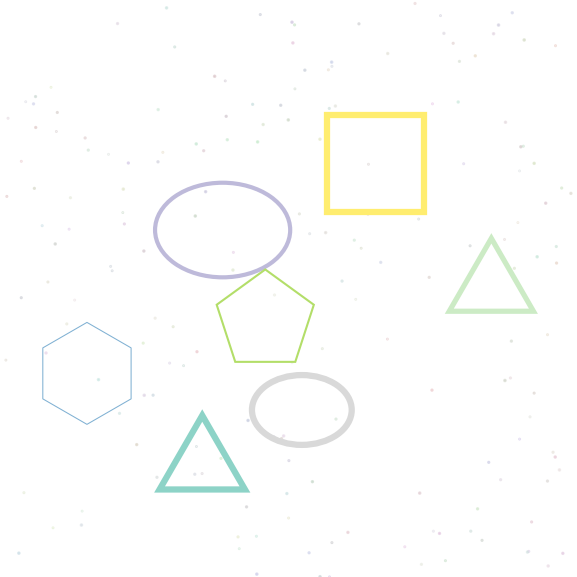[{"shape": "triangle", "thickness": 3, "radius": 0.43, "center": [0.35, 0.194]}, {"shape": "oval", "thickness": 2, "radius": 0.59, "center": [0.385, 0.601]}, {"shape": "hexagon", "thickness": 0.5, "radius": 0.44, "center": [0.151, 0.353]}, {"shape": "pentagon", "thickness": 1, "radius": 0.44, "center": [0.459, 0.444]}, {"shape": "oval", "thickness": 3, "radius": 0.43, "center": [0.523, 0.289]}, {"shape": "triangle", "thickness": 2.5, "radius": 0.42, "center": [0.851, 0.502]}, {"shape": "square", "thickness": 3, "radius": 0.42, "center": [0.65, 0.716]}]